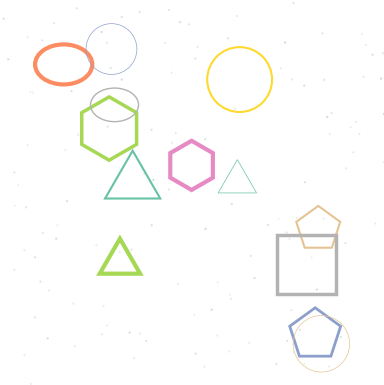[{"shape": "triangle", "thickness": 1.5, "radius": 0.41, "center": [0.345, 0.526]}, {"shape": "triangle", "thickness": 0.5, "radius": 0.29, "center": [0.617, 0.528]}, {"shape": "oval", "thickness": 3, "radius": 0.37, "center": [0.165, 0.833]}, {"shape": "pentagon", "thickness": 2, "radius": 0.35, "center": [0.819, 0.131]}, {"shape": "circle", "thickness": 0.5, "radius": 0.33, "center": [0.29, 0.873]}, {"shape": "hexagon", "thickness": 3, "radius": 0.32, "center": [0.498, 0.57]}, {"shape": "triangle", "thickness": 3, "radius": 0.3, "center": [0.311, 0.319]}, {"shape": "hexagon", "thickness": 2.5, "radius": 0.41, "center": [0.284, 0.666]}, {"shape": "circle", "thickness": 1.5, "radius": 0.42, "center": [0.622, 0.793]}, {"shape": "circle", "thickness": 0.5, "radius": 0.37, "center": [0.835, 0.107]}, {"shape": "pentagon", "thickness": 1.5, "radius": 0.3, "center": [0.827, 0.405]}, {"shape": "oval", "thickness": 1, "radius": 0.31, "center": [0.297, 0.728]}, {"shape": "square", "thickness": 2.5, "radius": 0.38, "center": [0.795, 0.313]}]